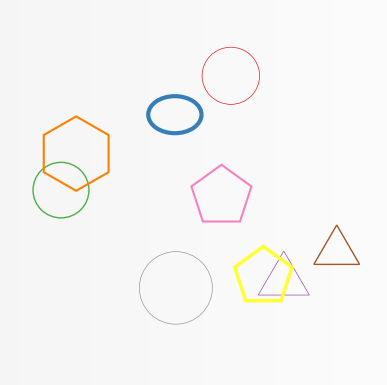[{"shape": "circle", "thickness": 0.5, "radius": 0.37, "center": [0.596, 0.803]}, {"shape": "oval", "thickness": 3, "radius": 0.34, "center": [0.451, 0.702]}, {"shape": "circle", "thickness": 1, "radius": 0.36, "center": [0.157, 0.506]}, {"shape": "triangle", "thickness": 0.5, "radius": 0.38, "center": [0.732, 0.272]}, {"shape": "hexagon", "thickness": 1.5, "radius": 0.48, "center": [0.197, 0.601]}, {"shape": "pentagon", "thickness": 2.5, "radius": 0.39, "center": [0.68, 0.282]}, {"shape": "triangle", "thickness": 1, "radius": 0.34, "center": [0.869, 0.347]}, {"shape": "pentagon", "thickness": 1.5, "radius": 0.41, "center": [0.571, 0.491]}, {"shape": "circle", "thickness": 0.5, "radius": 0.47, "center": [0.454, 0.252]}]